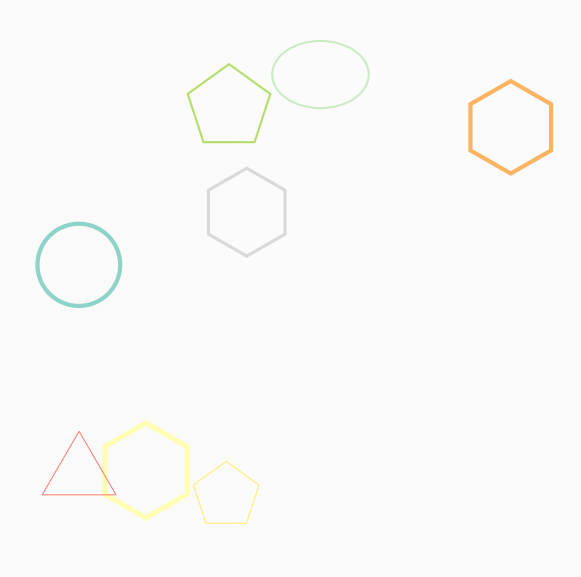[{"shape": "circle", "thickness": 2, "radius": 0.36, "center": [0.136, 0.541]}, {"shape": "hexagon", "thickness": 2.5, "radius": 0.41, "center": [0.251, 0.185]}, {"shape": "triangle", "thickness": 0.5, "radius": 0.37, "center": [0.136, 0.179]}, {"shape": "hexagon", "thickness": 2, "radius": 0.4, "center": [0.879, 0.779]}, {"shape": "pentagon", "thickness": 1, "radius": 0.37, "center": [0.394, 0.813]}, {"shape": "hexagon", "thickness": 1.5, "radius": 0.38, "center": [0.425, 0.632]}, {"shape": "oval", "thickness": 1, "radius": 0.42, "center": [0.551, 0.87]}, {"shape": "pentagon", "thickness": 0.5, "radius": 0.3, "center": [0.389, 0.141]}]